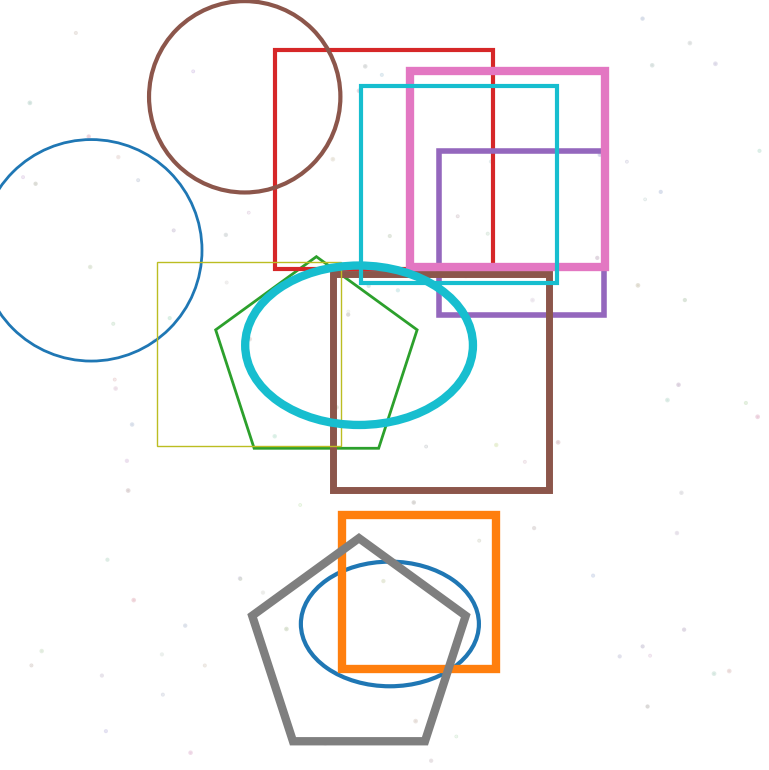[{"shape": "circle", "thickness": 1, "radius": 0.72, "center": [0.118, 0.675]}, {"shape": "oval", "thickness": 1.5, "radius": 0.58, "center": [0.506, 0.19]}, {"shape": "square", "thickness": 3, "radius": 0.5, "center": [0.544, 0.231]}, {"shape": "pentagon", "thickness": 1, "radius": 0.69, "center": [0.411, 0.529]}, {"shape": "square", "thickness": 1.5, "radius": 0.71, "center": [0.499, 0.793]}, {"shape": "square", "thickness": 2, "radius": 0.54, "center": [0.678, 0.697]}, {"shape": "square", "thickness": 2.5, "radius": 0.7, "center": [0.573, 0.504]}, {"shape": "circle", "thickness": 1.5, "radius": 0.62, "center": [0.318, 0.874]}, {"shape": "square", "thickness": 3, "radius": 0.63, "center": [0.659, 0.781]}, {"shape": "pentagon", "thickness": 3, "radius": 0.73, "center": [0.466, 0.155]}, {"shape": "square", "thickness": 0.5, "radius": 0.6, "center": [0.324, 0.541]}, {"shape": "oval", "thickness": 3, "radius": 0.74, "center": [0.466, 0.552]}, {"shape": "square", "thickness": 1.5, "radius": 0.64, "center": [0.596, 0.76]}]